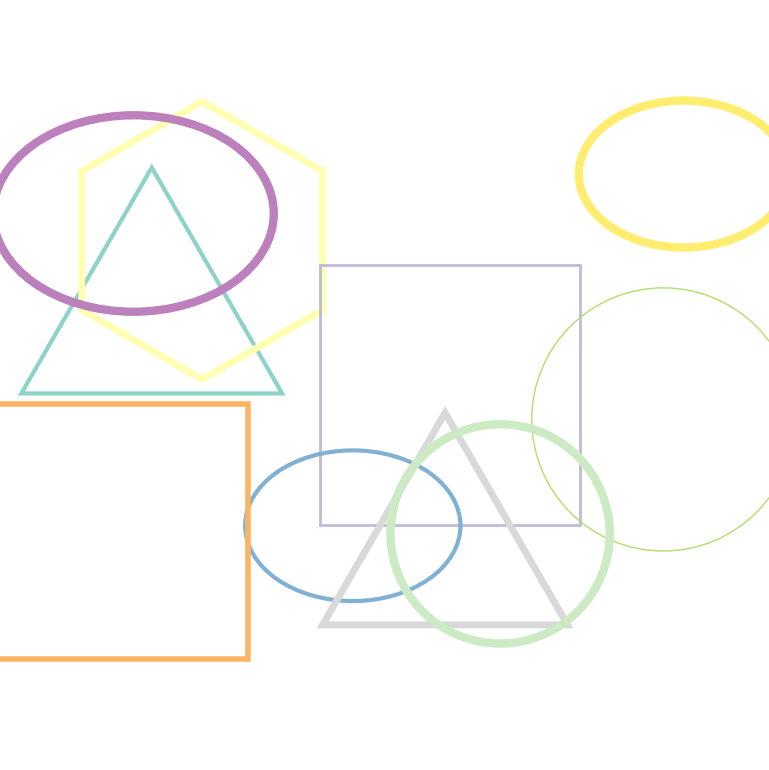[{"shape": "triangle", "thickness": 1.5, "radius": 0.98, "center": [0.197, 0.587]}, {"shape": "hexagon", "thickness": 2.5, "radius": 0.9, "center": [0.262, 0.688]}, {"shape": "square", "thickness": 1, "radius": 0.84, "center": [0.585, 0.487]}, {"shape": "oval", "thickness": 1.5, "radius": 0.7, "center": [0.458, 0.317]}, {"shape": "square", "thickness": 2, "radius": 0.83, "center": [0.157, 0.31]}, {"shape": "circle", "thickness": 0.5, "radius": 0.85, "center": [0.861, 0.455]}, {"shape": "triangle", "thickness": 2.5, "radius": 0.92, "center": [0.578, 0.28]}, {"shape": "oval", "thickness": 3, "radius": 0.91, "center": [0.173, 0.723]}, {"shape": "circle", "thickness": 3, "radius": 0.71, "center": [0.65, 0.307]}, {"shape": "oval", "thickness": 3, "radius": 0.68, "center": [0.888, 0.774]}]